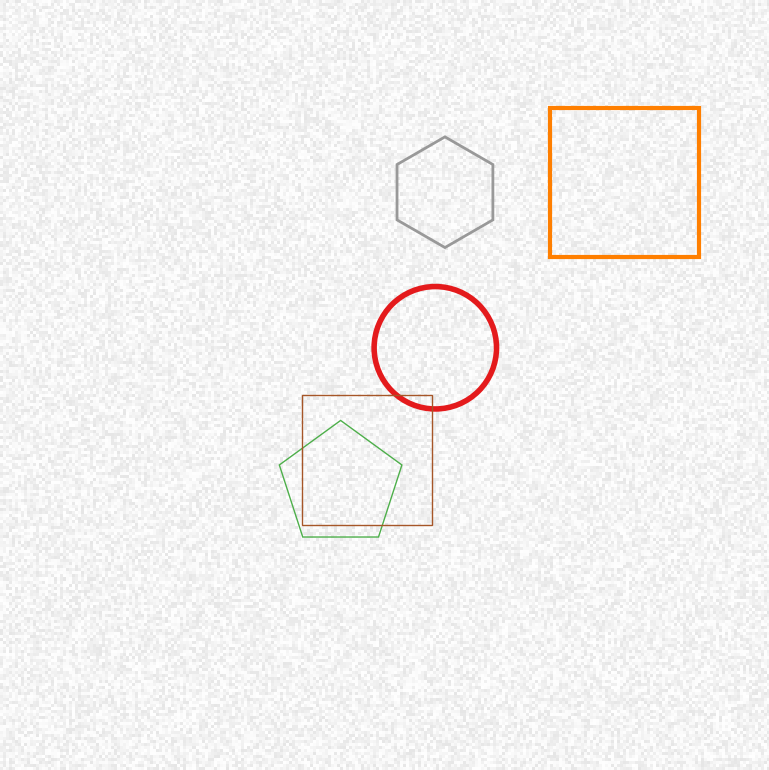[{"shape": "circle", "thickness": 2, "radius": 0.4, "center": [0.565, 0.548]}, {"shape": "pentagon", "thickness": 0.5, "radius": 0.42, "center": [0.442, 0.37]}, {"shape": "square", "thickness": 1.5, "radius": 0.48, "center": [0.811, 0.763]}, {"shape": "square", "thickness": 0.5, "radius": 0.42, "center": [0.477, 0.403]}, {"shape": "hexagon", "thickness": 1, "radius": 0.36, "center": [0.578, 0.75]}]